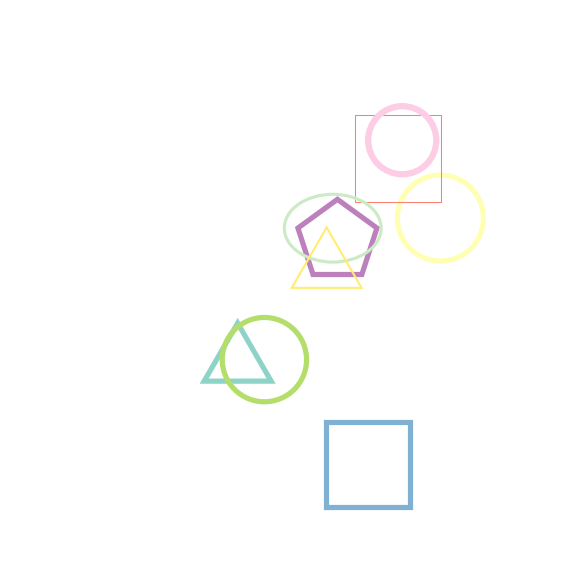[{"shape": "triangle", "thickness": 2.5, "radius": 0.33, "center": [0.412, 0.373]}, {"shape": "circle", "thickness": 2.5, "radius": 0.37, "center": [0.763, 0.622]}, {"shape": "square", "thickness": 0.5, "radius": 0.37, "center": [0.689, 0.725]}, {"shape": "square", "thickness": 2.5, "radius": 0.36, "center": [0.637, 0.195]}, {"shape": "circle", "thickness": 2.5, "radius": 0.37, "center": [0.458, 0.376]}, {"shape": "circle", "thickness": 3, "radius": 0.29, "center": [0.697, 0.756]}, {"shape": "pentagon", "thickness": 2.5, "radius": 0.36, "center": [0.584, 0.582]}, {"shape": "oval", "thickness": 1.5, "radius": 0.42, "center": [0.576, 0.604]}, {"shape": "triangle", "thickness": 1, "radius": 0.35, "center": [0.566, 0.536]}]